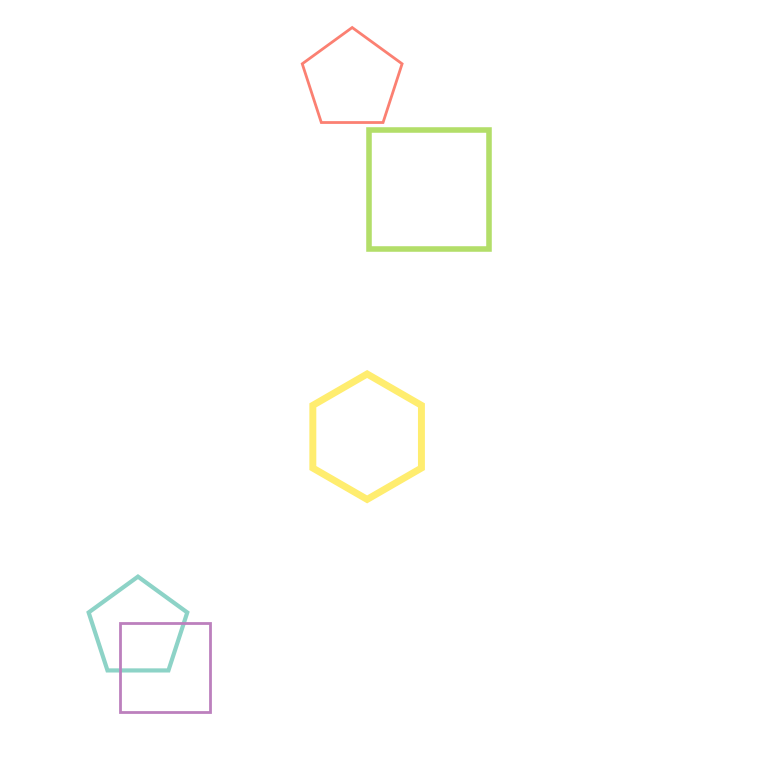[{"shape": "pentagon", "thickness": 1.5, "radius": 0.34, "center": [0.179, 0.184]}, {"shape": "pentagon", "thickness": 1, "radius": 0.34, "center": [0.457, 0.896]}, {"shape": "square", "thickness": 2, "radius": 0.39, "center": [0.557, 0.754]}, {"shape": "square", "thickness": 1, "radius": 0.29, "center": [0.214, 0.133]}, {"shape": "hexagon", "thickness": 2.5, "radius": 0.41, "center": [0.477, 0.433]}]